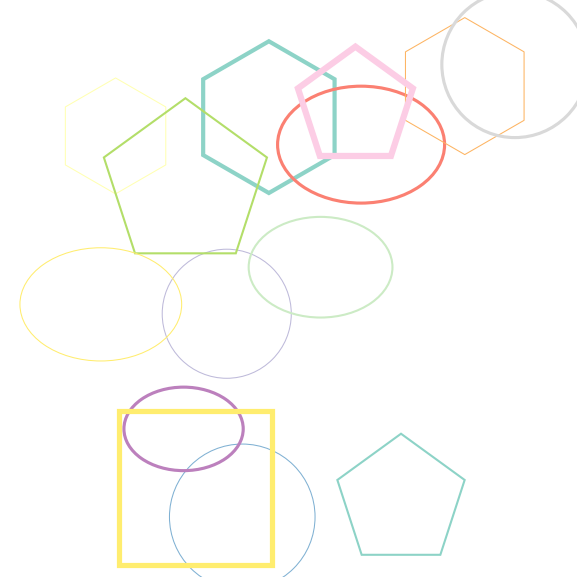[{"shape": "hexagon", "thickness": 2, "radius": 0.66, "center": [0.466, 0.796]}, {"shape": "pentagon", "thickness": 1, "radius": 0.58, "center": [0.694, 0.132]}, {"shape": "hexagon", "thickness": 0.5, "radius": 0.5, "center": [0.2, 0.764]}, {"shape": "circle", "thickness": 0.5, "radius": 0.56, "center": [0.393, 0.456]}, {"shape": "oval", "thickness": 1.5, "radius": 0.72, "center": [0.625, 0.749]}, {"shape": "circle", "thickness": 0.5, "radius": 0.63, "center": [0.419, 0.104]}, {"shape": "hexagon", "thickness": 0.5, "radius": 0.59, "center": [0.805, 0.85]}, {"shape": "pentagon", "thickness": 1, "radius": 0.74, "center": [0.321, 0.681]}, {"shape": "pentagon", "thickness": 3, "radius": 0.52, "center": [0.615, 0.814]}, {"shape": "circle", "thickness": 1.5, "radius": 0.63, "center": [0.892, 0.887]}, {"shape": "oval", "thickness": 1.5, "radius": 0.52, "center": [0.318, 0.256]}, {"shape": "oval", "thickness": 1, "radius": 0.62, "center": [0.555, 0.536]}, {"shape": "oval", "thickness": 0.5, "radius": 0.7, "center": [0.175, 0.472]}, {"shape": "square", "thickness": 2.5, "radius": 0.67, "center": [0.338, 0.155]}]